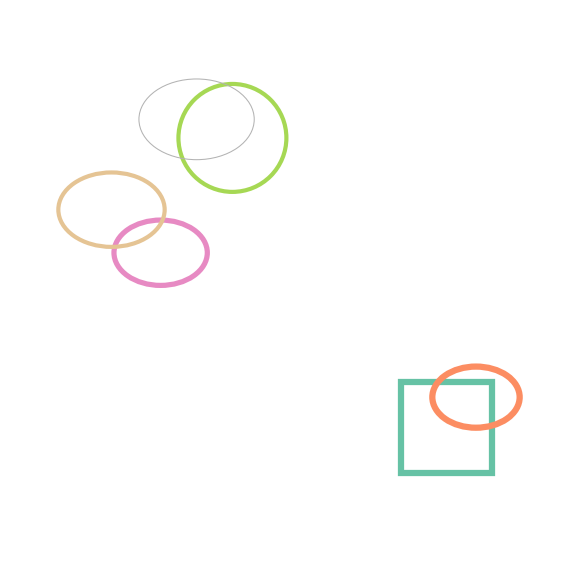[{"shape": "square", "thickness": 3, "radius": 0.4, "center": [0.774, 0.259]}, {"shape": "oval", "thickness": 3, "radius": 0.38, "center": [0.824, 0.311]}, {"shape": "oval", "thickness": 2.5, "radius": 0.4, "center": [0.278, 0.561]}, {"shape": "circle", "thickness": 2, "radius": 0.47, "center": [0.402, 0.76]}, {"shape": "oval", "thickness": 2, "radius": 0.46, "center": [0.193, 0.636]}, {"shape": "oval", "thickness": 0.5, "radius": 0.5, "center": [0.34, 0.793]}]